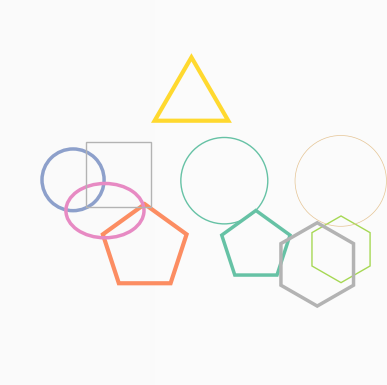[{"shape": "circle", "thickness": 1, "radius": 0.56, "center": [0.579, 0.531]}, {"shape": "pentagon", "thickness": 2.5, "radius": 0.46, "center": [0.66, 0.361]}, {"shape": "pentagon", "thickness": 3, "radius": 0.57, "center": [0.373, 0.356]}, {"shape": "circle", "thickness": 2.5, "radius": 0.4, "center": [0.189, 0.533]}, {"shape": "oval", "thickness": 2.5, "radius": 0.5, "center": [0.271, 0.453]}, {"shape": "hexagon", "thickness": 1, "radius": 0.43, "center": [0.88, 0.352]}, {"shape": "triangle", "thickness": 3, "radius": 0.55, "center": [0.494, 0.741]}, {"shape": "circle", "thickness": 0.5, "radius": 0.59, "center": [0.879, 0.53]}, {"shape": "square", "thickness": 1, "radius": 0.42, "center": [0.305, 0.546]}, {"shape": "hexagon", "thickness": 2.5, "radius": 0.54, "center": [0.819, 0.313]}]